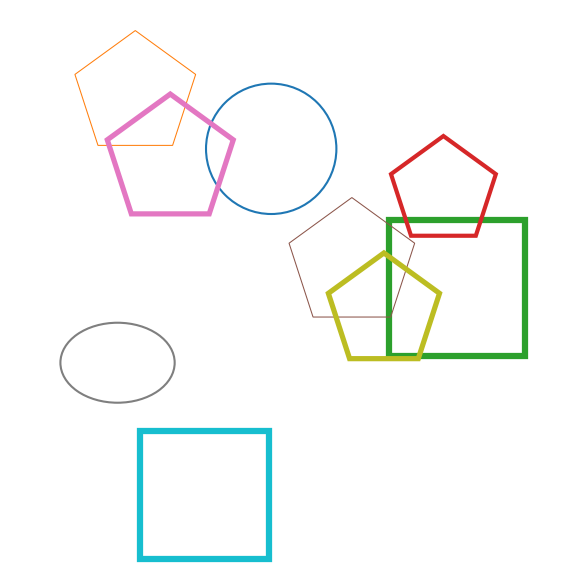[{"shape": "circle", "thickness": 1, "radius": 0.56, "center": [0.47, 0.741]}, {"shape": "pentagon", "thickness": 0.5, "radius": 0.55, "center": [0.234, 0.836]}, {"shape": "square", "thickness": 3, "radius": 0.59, "center": [0.792, 0.501]}, {"shape": "pentagon", "thickness": 2, "radius": 0.48, "center": [0.768, 0.668]}, {"shape": "pentagon", "thickness": 0.5, "radius": 0.57, "center": [0.609, 0.543]}, {"shape": "pentagon", "thickness": 2.5, "radius": 0.57, "center": [0.295, 0.722]}, {"shape": "oval", "thickness": 1, "radius": 0.49, "center": [0.204, 0.371]}, {"shape": "pentagon", "thickness": 2.5, "radius": 0.51, "center": [0.665, 0.46]}, {"shape": "square", "thickness": 3, "radius": 0.56, "center": [0.354, 0.142]}]